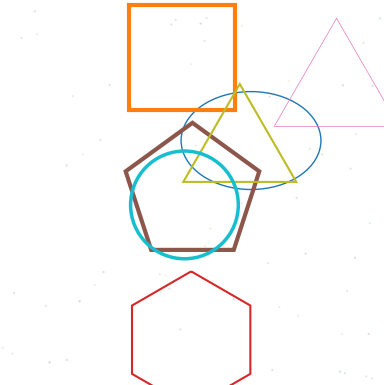[{"shape": "oval", "thickness": 1, "radius": 0.91, "center": [0.652, 0.635]}, {"shape": "square", "thickness": 3, "radius": 0.69, "center": [0.473, 0.85]}, {"shape": "hexagon", "thickness": 1.5, "radius": 0.89, "center": [0.497, 0.118]}, {"shape": "pentagon", "thickness": 3, "radius": 0.91, "center": [0.5, 0.499]}, {"shape": "triangle", "thickness": 0.5, "radius": 0.94, "center": [0.874, 0.765]}, {"shape": "triangle", "thickness": 1.5, "radius": 0.85, "center": [0.623, 0.612]}, {"shape": "circle", "thickness": 2.5, "radius": 0.7, "center": [0.479, 0.468]}]